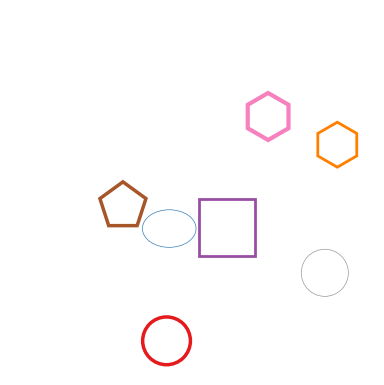[{"shape": "circle", "thickness": 2.5, "radius": 0.31, "center": [0.433, 0.115]}, {"shape": "oval", "thickness": 0.5, "radius": 0.35, "center": [0.44, 0.406]}, {"shape": "square", "thickness": 2, "radius": 0.37, "center": [0.59, 0.409]}, {"shape": "hexagon", "thickness": 2, "radius": 0.29, "center": [0.876, 0.624]}, {"shape": "pentagon", "thickness": 2.5, "radius": 0.31, "center": [0.319, 0.465]}, {"shape": "hexagon", "thickness": 3, "radius": 0.31, "center": [0.696, 0.697]}, {"shape": "circle", "thickness": 0.5, "radius": 0.31, "center": [0.844, 0.291]}]